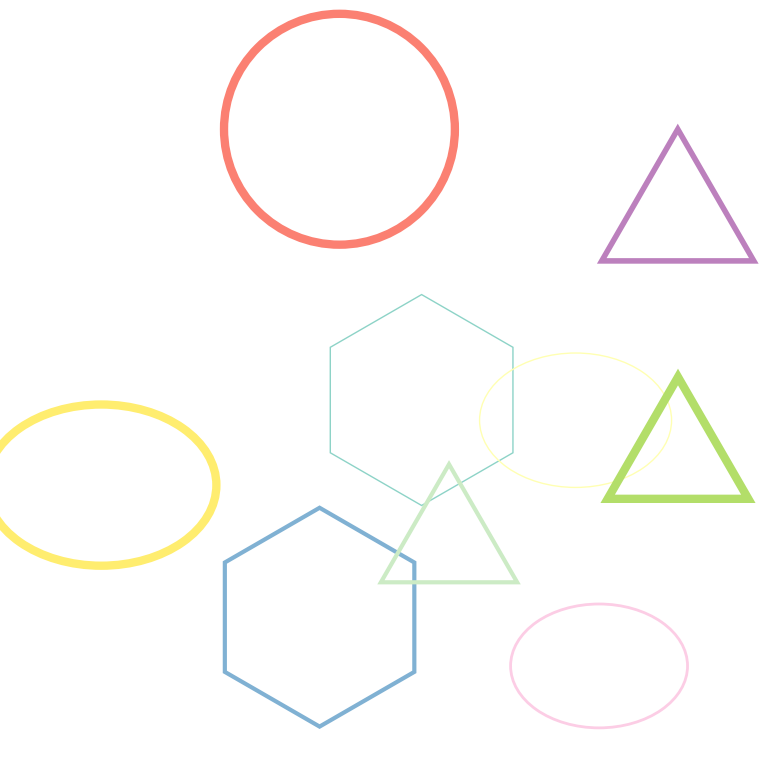[{"shape": "hexagon", "thickness": 0.5, "radius": 0.68, "center": [0.548, 0.48]}, {"shape": "oval", "thickness": 0.5, "radius": 0.62, "center": [0.747, 0.454]}, {"shape": "circle", "thickness": 3, "radius": 0.75, "center": [0.441, 0.832]}, {"shape": "hexagon", "thickness": 1.5, "radius": 0.71, "center": [0.415, 0.198]}, {"shape": "triangle", "thickness": 3, "radius": 0.53, "center": [0.881, 0.405]}, {"shape": "oval", "thickness": 1, "radius": 0.57, "center": [0.778, 0.135]}, {"shape": "triangle", "thickness": 2, "radius": 0.57, "center": [0.88, 0.718]}, {"shape": "triangle", "thickness": 1.5, "radius": 0.51, "center": [0.583, 0.295]}, {"shape": "oval", "thickness": 3, "radius": 0.75, "center": [0.131, 0.37]}]